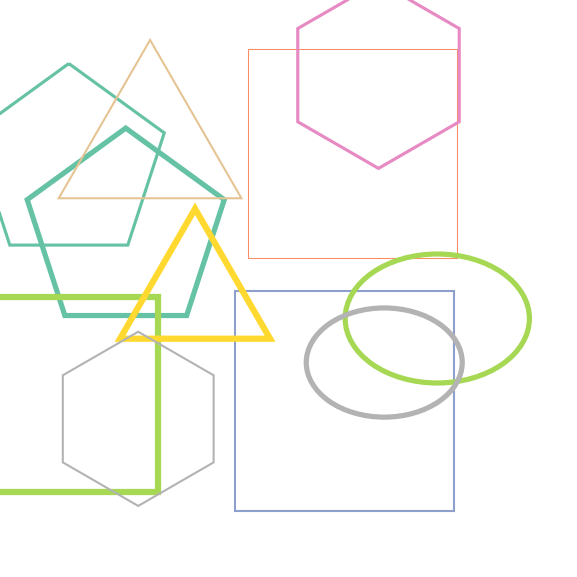[{"shape": "pentagon", "thickness": 1.5, "radius": 0.87, "center": [0.119, 0.715]}, {"shape": "pentagon", "thickness": 2.5, "radius": 0.9, "center": [0.218, 0.598]}, {"shape": "square", "thickness": 0.5, "radius": 0.9, "center": [0.61, 0.734]}, {"shape": "square", "thickness": 1, "radius": 0.95, "center": [0.597, 0.305]}, {"shape": "hexagon", "thickness": 1.5, "radius": 0.81, "center": [0.655, 0.869]}, {"shape": "oval", "thickness": 2.5, "radius": 0.8, "center": [0.757, 0.448]}, {"shape": "square", "thickness": 3, "radius": 0.84, "center": [0.105, 0.316]}, {"shape": "triangle", "thickness": 3, "radius": 0.75, "center": [0.338, 0.488]}, {"shape": "triangle", "thickness": 1, "radius": 0.91, "center": [0.26, 0.747]}, {"shape": "oval", "thickness": 2.5, "radius": 0.68, "center": [0.665, 0.371]}, {"shape": "hexagon", "thickness": 1, "radius": 0.75, "center": [0.239, 0.274]}]